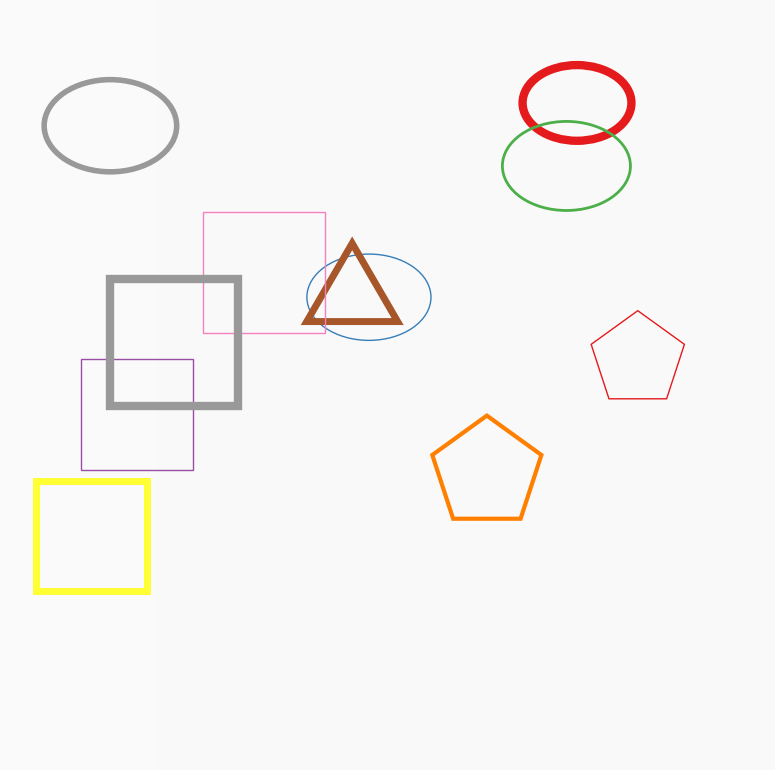[{"shape": "pentagon", "thickness": 0.5, "radius": 0.32, "center": [0.823, 0.533]}, {"shape": "oval", "thickness": 3, "radius": 0.35, "center": [0.745, 0.866]}, {"shape": "oval", "thickness": 0.5, "radius": 0.4, "center": [0.476, 0.614]}, {"shape": "oval", "thickness": 1, "radius": 0.41, "center": [0.731, 0.784]}, {"shape": "square", "thickness": 0.5, "radius": 0.36, "center": [0.177, 0.462]}, {"shape": "pentagon", "thickness": 1.5, "radius": 0.37, "center": [0.628, 0.386]}, {"shape": "square", "thickness": 2.5, "radius": 0.36, "center": [0.118, 0.304]}, {"shape": "triangle", "thickness": 2.5, "radius": 0.34, "center": [0.454, 0.616]}, {"shape": "square", "thickness": 0.5, "radius": 0.39, "center": [0.34, 0.647]}, {"shape": "oval", "thickness": 2, "radius": 0.43, "center": [0.142, 0.837]}, {"shape": "square", "thickness": 3, "radius": 0.41, "center": [0.224, 0.555]}]